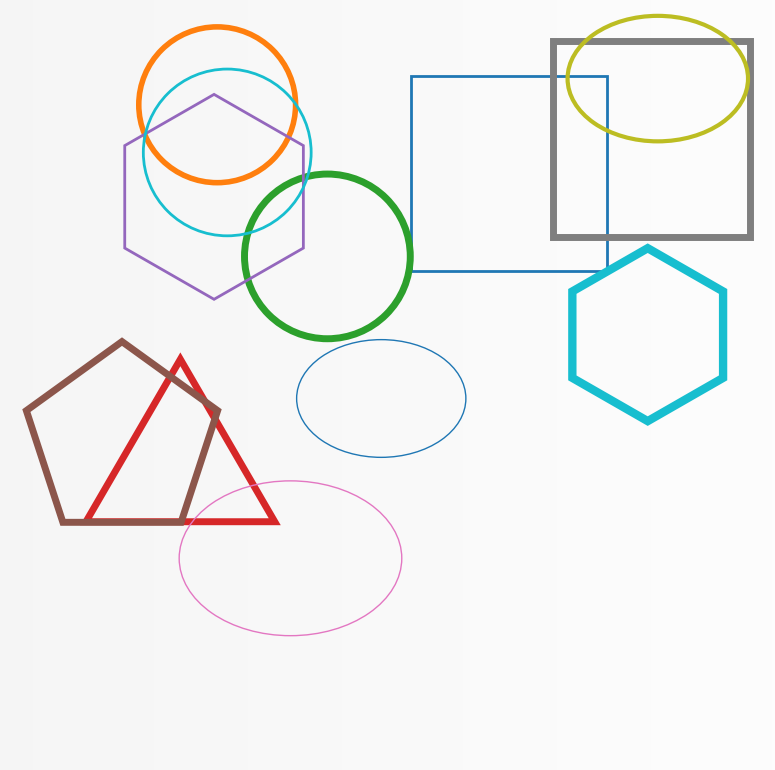[{"shape": "oval", "thickness": 0.5, "radius": 0.55, "center": [0.492, 0.482]}, {"shape": "square", "thickness": 1, "radius": 0.63, "center": [0.657, 0.775]}, {"shape": "circle", "thickness": 2, "radius": 0.51, "center": [0.28, 0.864]}, {"shape": "circle", "thickness": 2.5, "radius": 0.53, "center": [0.422, 0.667]}, {"shape": "triangle", "thickness": 2.5, "radius": 0.7, "center": [0.233, 0.393]}, {"shape": "hexagon", "thickness": 1, "radius": 0.67, "center": [0.276, 0.744]}, {"shape": "pentagon", "thickness": 2.5, "radius": 0.65, "center": [0.157, 0.427]}, {"shape": "oval", "thickness": 0.5, "radius": 0.72, "center": [0.375, 0.275]}, {"shape": "square", "thickness": 2.5, "radius": 0.64, "center": [0.84, 0.819]}, {"shape": "oval", "thickness": 1.5, "radius": 0.58, "center": [0.849, 0.898]}, {"shape": "hexagon", "thickness": 3, "radius": 0.56, "center": [0.836, 0.565]}, {"shape": "circle", "thickness": 1, "radius": 0.54, "center": [0.293, 0.802]}]